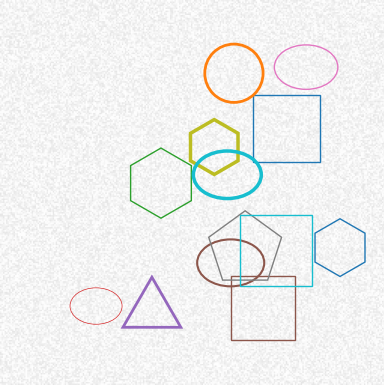[{"shape": "square", "thickness": 1, "radius": 0.44, "center": [0.745, 0.666]}, {"shape": "hexagon", "thickness": 1, "radius": 0.37, "center": [0.883, 0.357]}, {"shape": "circle", "thickness": 2, "radius": 0.38, "center": [0.608, 0.81]}, {"shape": "hexagon", "thickness": 1, "radius": 0.46, "center": [0.418, 0.524]}, {"shape": "oval", "thickness": 0.5, "radius": 0.34, "center": [0.249, 0.205]}, {"shape": "triangle", "thickness": 2, "radius": 0.43, "center": [0.395, 0.193]}, {"shape": "oval", "thickness": 1.5, "radius": 0.44, "center": [0.599, 0.317]}, {"shape": "square", "thickness": 1, "radius": 0.41, "center": [0.684, 0.2]}, {"shape": "oval", "thickness": 1, "radius": 0.41, "center": [0.795, 0.826]}, {"shape": "pentagon", "thickness": 1, "radius": 0.5, "center": [0.637, 0.353]}, {"shape": "hexagon", "thickness": 2.5, "radius": 0.36, "center": [0.557, 0.618]}, {"shape": "oval", "thickness": 2.5, "radius": 0.44, "center": [0.59, 0.546]}, {"shape": "square", "thickness": 1, "radius": 0.47, "center": [0.716, 0.349]}]